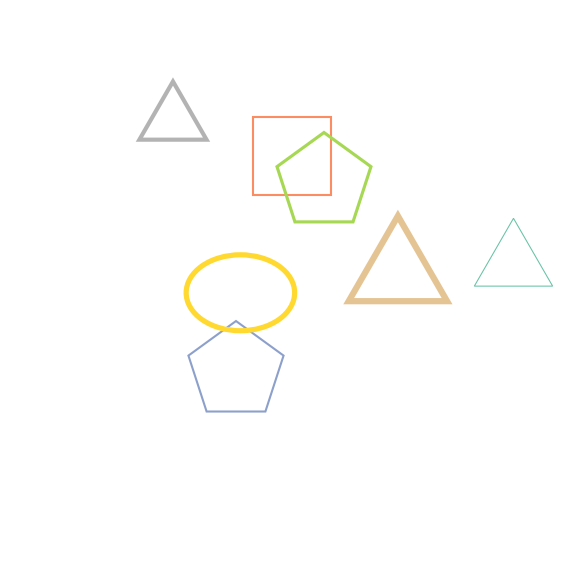[{"shape": "triangle", "thickness": 0.5, "radius": 0.39, "center": [0.889, 0.543]}, {"shape": "square", "thickness": 1, "radius": 0.34, "center": [0.506, 0.729]}, {"shape": "pentagon", "thickness": 1, "radius": 0.43, "center": [0.409, 0.357]}, {"shape": "pentagon", "thickness": 1.5, "radius": 0.43, "center": [0.561, 0.684]}, {"shape": "oval", "thickness": 2.5, "radius": 0.47, "center": [0.416, 0.492]}, {"shape": "triangle", "thickness": 3, "radius": 0.49, "center": [0.689, 0.527]}, {"shape": "triangle", "thickness": 2, "radius": 0.34, "center": [0.3, 0.791]}]